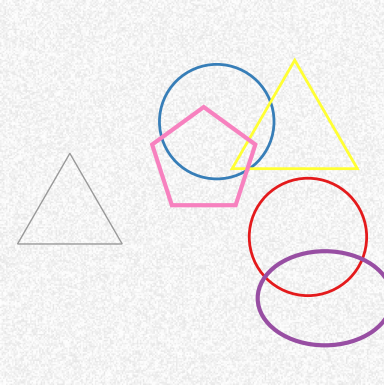[{"shape": "circle", "thickness": 2, "radius": 0.76, "center": [0.8, 0.385]}, {"shape": "circle", "thickness": 2, "radius": 0.74, "center": [0.563, 0.684]}, {"shape": "oval", "thickness": 3, "radius": 0.87, "center": [0.844, 0.225]}, {"shape": "triangle", "thickness": 2, "radius": 0.94, "center": [0.766, 0.656]}, {"shape": "pentagon", "thickness": 3, "radius": 0.7, "center": [0.529, 0.581]}, {"shape": "triangle", "thickness": 1, "radius": 0.78, "center": [0.181, 0.445]}]